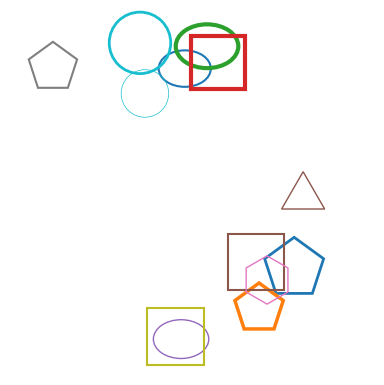[{"shape": "pentagon", "thickness": 2, "radius": 0.4, "center": [0.764, 0.303]}, {"shape": "oval", "thickness": 1.5, "radius": 0.34, "center": [0.48, 0.822]}, {"shape": "pentagon", "thickness": 2.5, "radius": 0.33, "center": [0.673, 0.199]}, {"shape": "oval", "thickness": 3, "radius": 0.41, "center": [0.538, 0.88]}, {"shape": "square", "thickness": 3, "radius": 0.35, "center": [0.566, 0.837]}, {"shape": "oval", "thickness": 1, "radius": 0.36, "center": [0.47, 0.119]}, {"shape": "square", "thickness": 1.5, "radius": 0.37, "center": [0.664, 0.319]}, {"shape": "triangle", "thickness": 1, "radius": 0.32, "center": [0.787, 0.489]}, {"shape": "hexagon", "thickness": 1, "radius": 0.31, "center": [0.694, 0.273]}, {"shape": "pentagon", "thickness": 1.5, "radius": 0.33, "center": [0.137, 0.825]}, {"shape": "square", "thickness": 1.5, "radius": 0.37, "center": [0.455, 0.127]}, {"shape": "circle", "thickness": 0.5, "radius": 0.31, "center": [0.376, 0.757]}, {"shape": "circle", "thickness": 2, "radius": 0.4, "center": [0.364, 0.889]}]